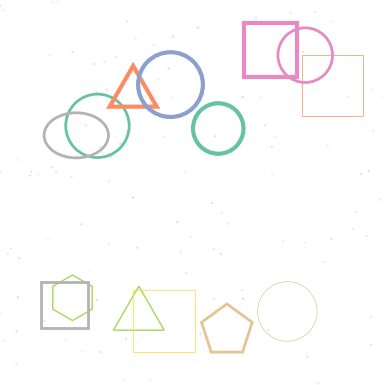[{"shape": "circle", "thickness": 3, "radius": 0.33, "center": [0.567, 0.666]}, {"shape": "circle", "thickness": 2, "radius": 0.41, "center": [0.253, 0.673]}, {"shape": "triangle", "thickness": 3, "radius": 0.35, "center": [0.346, 0.758]}, {"shape": "square", "thickness": 0.5, "radius": 0.39, "center": [0.864, 0.778]}, {"shape": "circle", "thickness": 3, "radius": 0.42, "center": [0.443, 0.78]}, {"shape": "circle", "thickness": 2, "radius": 0.35, "center": [0.793, 0.857]}, {"shape": "square", "thickness": 3, "radius": 0.35, "center": [0.702, 0.87]}, {"shape": "triangle", "thickness": 1, "radius": 0.38, "center": [0.361, 0.18]}, {"shape": "hexagon", "thickness": 1, "radius": 0.3, "center": [0.188, 0.227]}, {"shape": "square", "thickness": 0.5, "radius": 0.4, "center": [0.427, 0.167]}, {"shape": "circle", "thickness": 0.5, "radius": 0.39, "center": [0.746, 0.191]}, {"shape": "pentagon", "thickness": 2, "radius": 0.35, "center": [0.589, 0.141]}, {"shape": "oval", "thickness": 2, "radius": 0.42, "center": [0.198, 0.648]}, {"shape": "square", "thickness": 2, "radius": 0.3, "center": [0.168, 0.208]}]